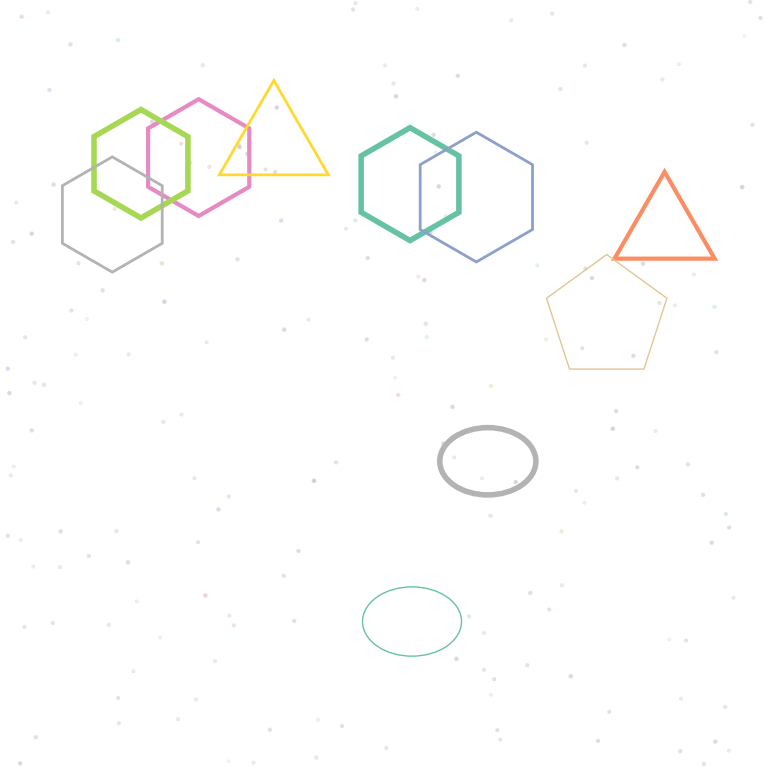[{"shape": "oval", "thickness": 0.5, "radius": 0.32, "center": [0.535, 0.193]}, {"shape": "hexagon", "thickness": 2, "radius": 0.37, "center": [0.532, 0.761]}, {"shape": "triangle", "thickness": 1.5, "radius": 0.38, "center": [0.863, 0.702]}, {"shape": "hexagon", "thickness": 1, "radius": 0.42, "center": [0.619, 0.744]}, {"shape": "hexagon", "thickness": 1.5, "radius": 0.38, "center": [0.258, 0.795]}, {"shape": "hexagon", "thickness": 2, "radius": 0.35, "center": [0.183, 0.787]}, {"shape": "triangle", "thickness": 1, "radius": 0.41, "center": [0.356, 0.814]}, {"shape": "pentagon", "thickness": 0.5, "radius": 0.41, "center": [0.788, 0.587]}, {"shape": "hexagon", "thickness": 1, "radius": 0.37, "center": [0.146, 0.721]}, {"shape": "oval", "thickness": 2, "radius": 0.31, "center": [0.634, 0.401]}]